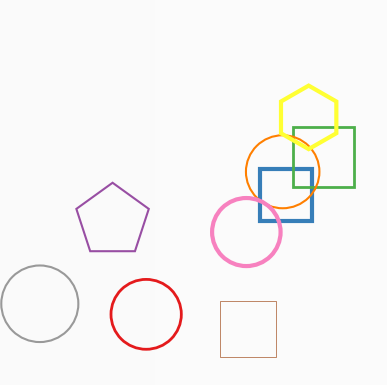[{"shape": "circle", "thickness": 2, "radius": 0.45, "center": [0.377, 0.184]}, {"shape": "square", "thickness": 3, "radius": 0.34, "center": [0.738, 0.494]}, {"shape": "square", "thickness": 2, "radius": 0.39, "center": [0.835, 0.592]}, {"shape": "pentagon", "thickness": 1.5, "radius": 0.49, "center": [0.291, 0.427]}, {"shape": "circle", "thickness": 1.5, "radius": 0.47, "center": [0.729, 0.554]}, {"shape": "hexagon", "thickness": 3, "radius": 0.41, "center": [0.797, 0.695]}, {"shape": "square", "thickness": 0.5, "radius": 0.36, "center": [0.639, 0.145]}, {"shape": "circle", "thickness": 3, "radius": 0.44, "center": [0.636, 0.397]}, {"shape": "circle", "thickness": 1.5, "radius": 0.5, "center": [0.103, 0.211]}]